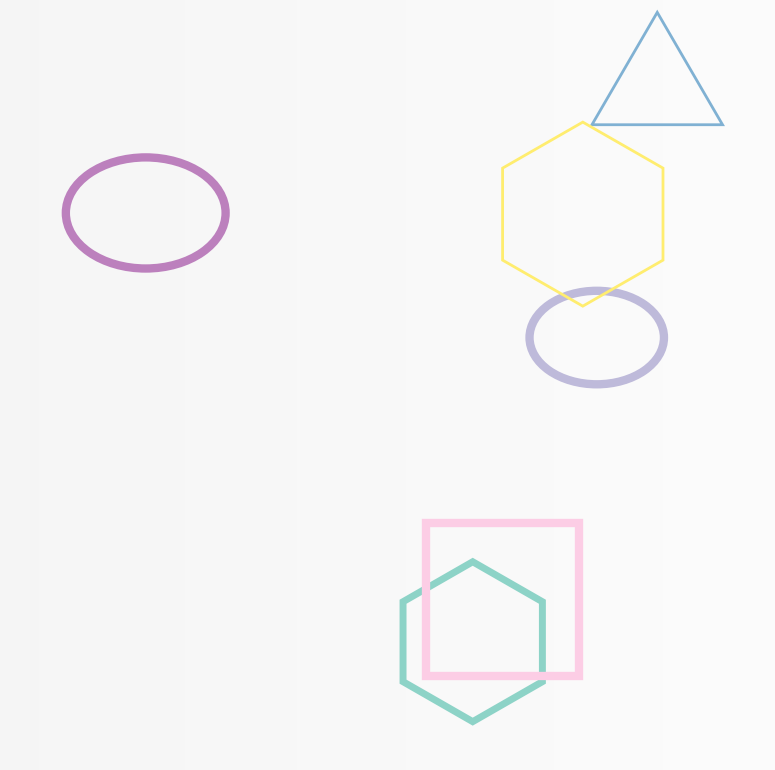[{"shape": "hexagon", "thickness": 2.5, "radius": 0.52, "center": [0.61, 0.167]}, {"shape": "oval", "thickness": 3, "radius": 0.43, "center": [0.77, 0.562]}, {"shape": "triangle", "thickness": 1, "radius": 0.49, "center": [0.848, 0.887]}, {"shape": "square", "thickness": 3, "radius": 0.5, "center": [0.649, 0.222]}, {"shape": "oval", "thickness": 3, "radius": 0.52, "center": [0.188, 0.723]}, {"shape": "hexagon", "thickness": 1, "radius": 0.6, "center": [0.752, 0.722]}]